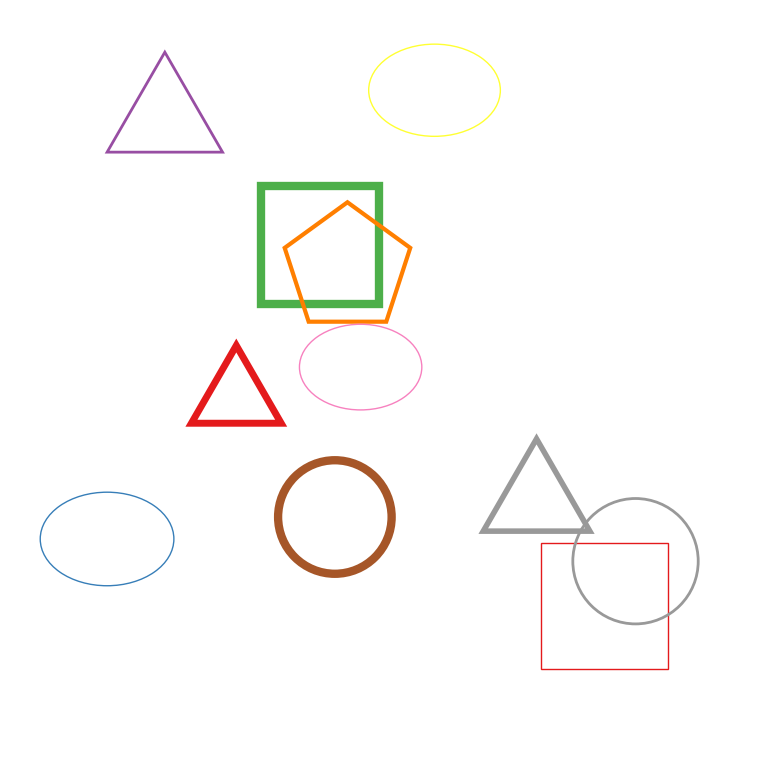[{"shape": "triangle", "thickness": 2.5, "radius": 0.34, "center": [0.307, 0.484]}, {"shape": "square", "thickness": 0.5, "radius": 0.41, "center": [0.786, 0.213]}, {"shape": "oval", "thickness": 0.5, "radius": 0.43, "center": [0.139, 0.3]}, {"shape": "square", "thickness": 3, "radius": 0.38, "center": [0.415, 0.682]}, {"shape": "triangle", "thickness": 1, "radius": 0.43, "center": [0.214, 0.846]}, {"shape": "pentagon", "thickness": 1.5, "radius": 0.43, "center": [0.451, 0.652]}, {"shape": "oval", "thickness": 0.5, "radius": 0.43, "center": [0.564, 0.883]}, {"shape": "circle", "thickness": 3, "radius": 0.37, "center": [0.435, 0.329]}, {"shape": "oval", "thickness": 0.5, "radius": 0.4, "center": [0.468, 0.523]}, {"shape": "circle", "thickness": 1, "radius": 0.41, "center": [0.825, 0.271]}, {"shape": "triangle", "thickness": 2, "radius": 0.4, "center": [0.697, 0.35]}]